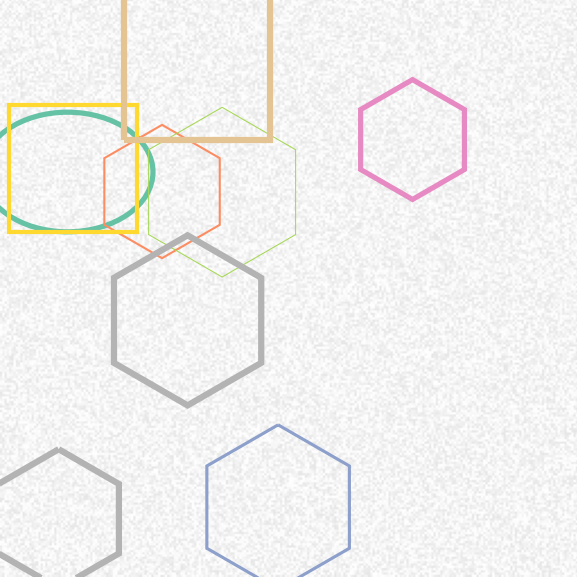[{"shape": "oval", "thickness": 2.5, "radius": 0.74, "center": [0.117, 0.701]}, {"shape": "hexagon", "thickness": 1, "radius": 0.58, "center": [0.281, 0.668]}, {"shape": "hexagon", "thickness": 1.5, "radius": 0.71, "center": [0.482, 0.121]}, {"shape": "hexagon", "thickness": 2.5, "radius": 0.52, "center": [0.714, 0.758]}, {"shape": "hexagon", "thickness": 0.5, "radius": 0.73, "center": [0.385, 0.666]}, {"shape": "square", "thickness": 2, "radius": 0.55, "center": [0.126, 0.707]}, {"shape": "square", "thickness": 3, "radius": 0.63, "center": [0.342, 0.883]}, {"shape": "hexagon", "thickness": 3, "radius": 0.74, "center": [0.325, 0.444]}, {"shape": "hexagon", "thickness": 3, "radius": 0.6, "center": [0.102, 0.101]}]